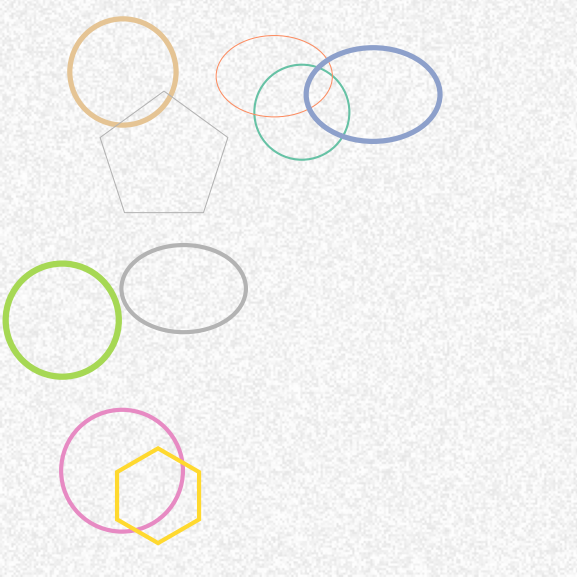[{"shape": "circle", "thickness": 1, "radius": 0.41, "center": [0.523, 0.805]}, {"shape": "oval", "thickness": 0.5, "radius": 0.5, "center": [0.475, 0.867]}, {"shape": "oval", "thickness": 2.5, "radius": 0.58, "center": [0.646, 0.835]}, {"shape": "circle", "thickness": 2, "radius": 0.53, "center": [0.211, 0.184]}, {"shape": "circle", "thickness": 3, "radius": 0.49, "center": [0.108, 0.445]}, {"shape": "hexagon", "thickness": 2, "radius": 0.41, "center": [0.274, 0.141]}, {"shape": "circle", "thickness": 2.5, "radius": 0.46, "center": [0.213, 0.874]}, {"shape": "pentagon", "thickness": 0.5, "radius": 0.58, "center": [0.284, 0.725]}, {"shape": "oval", "thickness": 2, "radius": 0.54, "center": [0.318, 0.499]}]